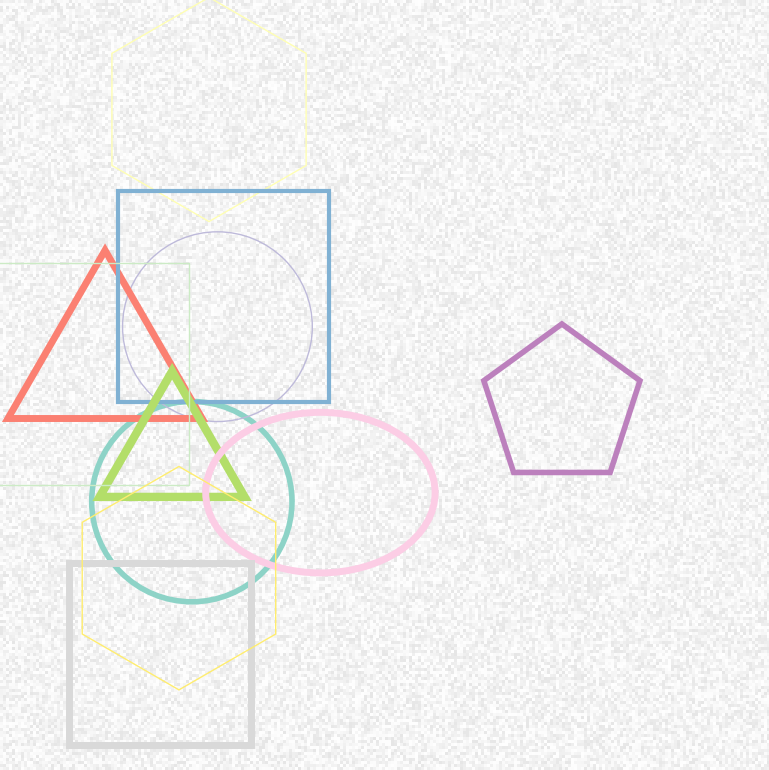[{"shape": "circle", "thickness": 2, "radius": 0.65, "center": [0.249, 0.349]}, {"shape": "hexagon", "thickness": 0.5, "radius": 0.73, "center": [0.271, 0.858]}, {"shape": "circle", "thickness": 0.5, "radius": 0.62, "center": [0.282, 0.576]}, {"shape": "triangle", "thickness": 2.5, "radius": 0.73, "center": [0.136, 0.529]}, {"shape": "square", "thickness": 1.5, "radius": 0.68, "center": [0.29, 0.615]}, {"shape": "triangle", "thickness": 3, "radius": 0.54, "center": [0.224, 0.409]}, {"shape": "oval", "thickness": 2.5, "radius": 0.74, "center": [0.416, 0.36]}, {"shape": "square", "thickness": 2.5, "radius": 0.59, "center": [0.207, 0.15]}, {"shape": "pentagon", "thickness": 2, "radius": 0.53, "center": [0.73, 0.473]}, {"shape": "square", "thickness": 0.5, "radius": 0.72, "center": [0.101, 0.515]}, {"shape": "hexagon", "thickness": 0.5, "radius": 0.73, "center": [0.232, 0.249]}]